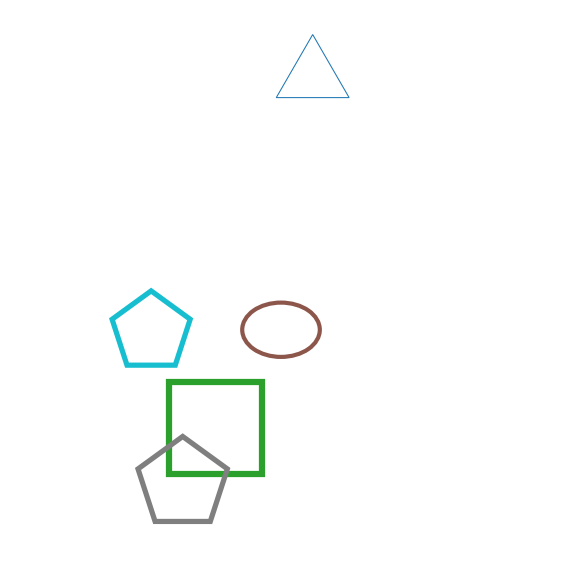[{"shape": "triangle", "thickness": 0.5, "radius": 0.36, "center": [0.541, 0.867]}, {"shape": "square", "thickness": 3, "radius": 0.4, "center": [0.373, 0.258]}, {"shape": "oval", "thickness": 2, "radius": 0.34, "center": [0.487, 0.428]}, {"shape": "pentagon", "thickness": 2.5, "radius": 0.41, "center": [0.316, 0.162]}, {"shape": "pentagon", "thickness": 2.5, "radius": 0.36, "center": [0.262, 0.424]}]